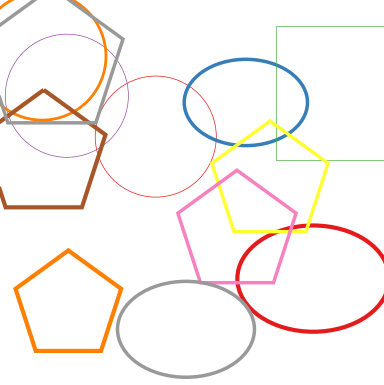[{"shape": "circle", "thickness": 0.5, "radius": 0.79, "center": [0.405, 0.645]}, {"shape": "oval", "thickness": 3, "radius": 0.99, "center": [0.814, 0.276]}, {"shape": "oval", "thickness": 2.5, "radius": 0.8, "center": [0.639, 0.734]}, {"shape": "square", "thickness": 0.5, "radius": 0.87, "center": [0.891, 0.759]}, {"shape": "circle", "thickness": 0.5, "radius": 0.8, "center": [0.174, 0.751]}, {"shape": "circle", "thickness": 2, "radius": 0.83, "center": [0.109, 0.854]}, {"shape": "pentagon", "thickness": 3, "radius": 0.72, "center": [0.178, 0.205]}, {"shape": "pentagon", "thickness": 2.5, "radius": 0.79, "center": [0.701, 0.527]}, {"shape": "pentagon", "thickness": 3, "radius": 0.84, "center": [0.114, 0.598]}, {"shape": "pentagon", "thickness": 2.5, "radius": 0.81, "center": [0.616, 0.396]}, {"shape": "oval", "thickness": 2.5, "radius": 0.89, "center": [0.483, 0.145]}, {"shape": "pentagon", "thickness": 2.5, "radius": 0.97, "center": [0.135, 0.838]}]